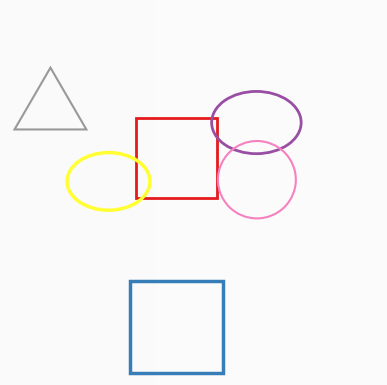[{"shape": "square", "thickness": 2, "radius": 0.52, "center": [0.455, 0.59]}, {"shape": "square", "thickness": 2.5, "radius": 0.6, "center": [0.456, 0.152]}, {"shape": "oval", "thickness": 2, "radius": 0.58, "center": [0.662, 0.682]}, {"shape": "oval", "thickness": 2.5, "radius": 0.53, "center": [0.28, 0.529]}, {"shape": "circle", "thickness": 1.5, "radius": 0.5, "center": [0.663, 0.533]}, {"shape": "triangle", "thickness": 1.5, "radius": 0.54, "center": [0.13, 0.717]}]